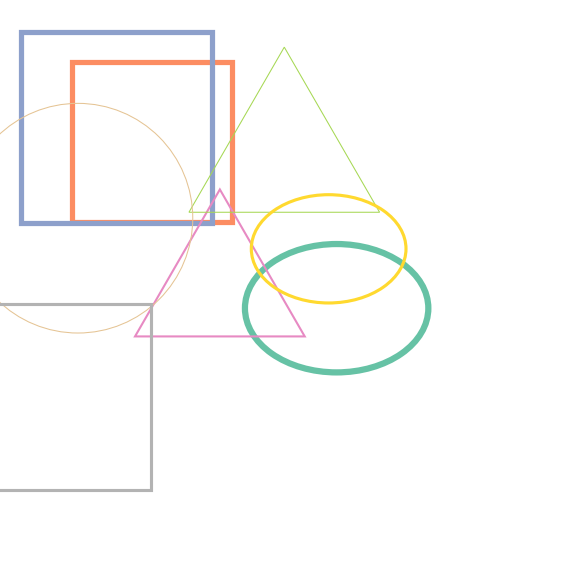[{"shape": "oval", "thickness": 3, "radius": 0.79, "center": [0.583, 0.465]}, {"shape": "square", "thickness": 2.5, "radius": 0.69, "center": [0.263, 0.753]}, {"shape": "square", "thickness": 2.5, "radius": 0.83, "center": [0.202, 0.779]}, {"shape": "triangle", "thickness": 1, "radius": 0.85, "center": [0.381, 0.501]}, {"shape": "triangle", "thickness": 0.5, "radius": 0.95, "center": [0.492, 0.727]}, {"shape": "oval", "thickness": 1.5, "radius": 0.67, "center": [0.569, 0.568]}, {"shape": "circle", "thickness": 0.5, "radius": 0.99, "center": [0.135, 0.621]}, {"shape": "square", "thickness": 1.5, "radius": 0.81, "center": [0.101, 0.312]}]